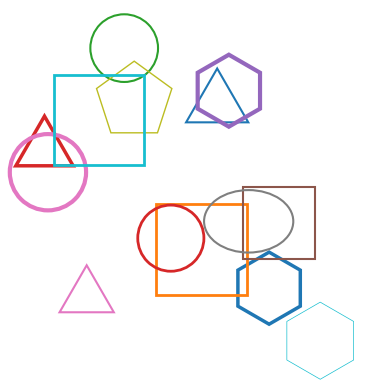[{"shape": "hexagon", "thickness": 2.5, "radius": 0.47, "center": [0.699, 0.252]}, {"shape": "triangle", "thickness": 1.5, "radius": 0.47, "center": [0.564, 0.729]}, {"shape": "square", "thickness": 2, "radius": 0.59, "center": [0.523, 0.351]}, {"shape": "circle", "thickness": 1.5, "radius": 0.44, "center": [0.323, 0.875]}, {"shape": "circle", "thickness": 2, "radius": 0.43, "center": [0.444, 0.381]}, {"shape": "triangle", "thickness": 2.5, "radius": 0.43, "center": [0.116, 0.612]}, {"shape": "hexagon", "thickness": 3, "radius": 0.47, "center": [0.594, 0.764]}, {"shape": "square", "thickness": 1.5, "radius": 0.47, "center": [0.724, 0.421]}, {"shape": "triangle", "thickness": 1.5, "radius": 0.41, "center": [0.225, 0.23]}, {"shape": "circle", "thickness": 3, "radius": 0.5, "center": [0.125, 0.553]}, {"shape": "oval", "thickness": 1.5, "radius": 0.58, "center": [0.646, 0.425]}, {"shape": "pentagon", "thickness": 1, "radius": 0.51, "center": [0.349, 0.738]}, {"shape": "hexagon", "thickness": 0.5, "radius": 0.5, "center": [0.832, 0.115]}, {"shape": "square", "thickness": 2, "radius": 0.59, "center": [0.257, 0.688]}]